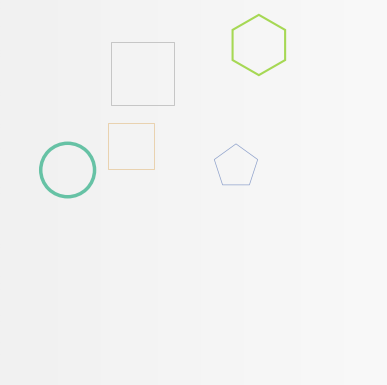[{"shape": "circle", "thickness": 2.5, "radius": 0.35, "center": [0.175, 0.558]}, {"shape": "pentagon", "thickness": 0.5, "radius": 0.29, "center": [0.609, 0.567]}, {"shape": "hexagon", "thickness": 1.5, "radius": 0.39, "center": [0.668, 0.883]}, {"shape": "square", "thickness": 0.5, "radius": 0.3, "center": [0.338, 0.621]}, {"shape": "square", "thickness": 0.5, "radius": 0.41, "center": [0.368, 0.81]}]